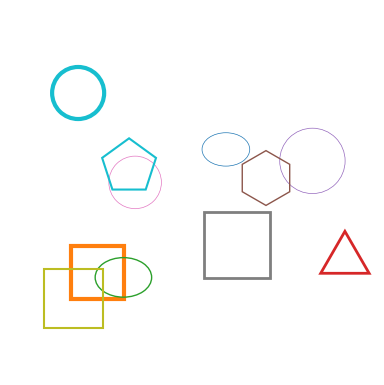[{"shape": "oval", "thickness": 0.5, "radius": 0.31, "center": [0.587, 0.612]}, {"shape": "square", "thickness": 3, "radius": 0.34, "center": [0.252, 0.292]}, {"shape": "oval", "thickness": 1, "radius": 0.37, "center": [0.321, 0.279]}, {"shape": "triangle", "thickness": 2, "radius": 0.36, "center": [0.896, 0.326]}, {"shape": "circle", "thickness": 0.5, "radius": 0.42, "center": [0.811, 0.582]}, {"shape": "hexagon", "thickness": 1, "radius": 0.36, "center": [0.691, 0.538]}, {"shape": "circle", "thickness": 0.5, "radius": 0.34, "center": [0.351, 0.526]}, {"shape": "square", "thickness": 2, "radius": 0.42, "center": [0.616, 0.364]}, {"shape": "square", "thickness": 1.5, "radius": 0.38, "center": [0.191, 0.225]}, {"shape": "circle", "thickness": 3, "radius": 0.34, "center": [0.203, 0.758]}, {"shape": "pentagon", "thickness": 1.5, "radius": 0.37, "center": [0.335, 0.567]}]